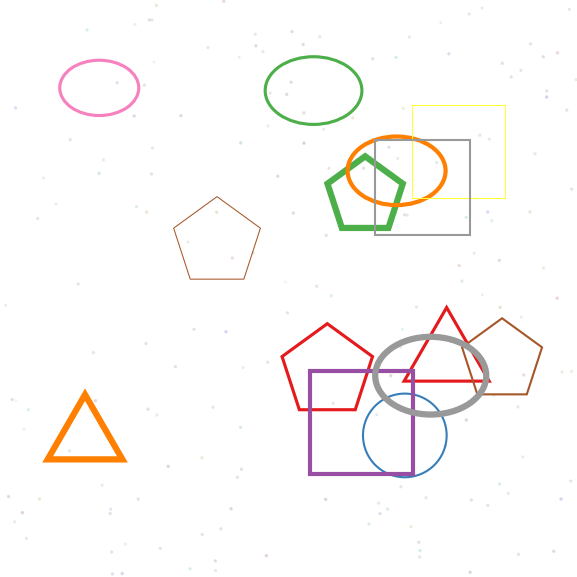[{"shape": "pentagon", "thickness": 1.5, "radius": 0.41, "center": [0.567, 0.356]}, {"shape": "triangle", "thickness": 1.5, "radius": 0.42, "center": [0.773, 0.382]}, {"shape": "circle", "thickness": 1, "radius": 0.36, "center": [0.701, 0.245]}, {"shape": "pentagon", "thickness": 3, "radius": 0.34, "center": [0.632, 0.66]}, {"shape": "oval", "thickness": 1.5, "radius": 0.42, "center": [0.543, 0.842]}, {"shape": "square", "thickness": 2, "radius": 0.44, "center": [0.626, 0.267]}, {"shape": "triangle", "thickness": 3, "radius": 0.37, "center": [0.147, 0.241]}, {"shape": "oval", "thickness": 2, "radius": 0.42, "center": [0.687, 0.703]}, {"shape": "square", "thickness": 0.5, "radius": 0.4, "center": [0.794, 0.737]}, {"shape": "pentagon", "thickness": 0.5, "radius": 0.39, "center": [0.376, 0.58]}, {"shape": "pentagon", "thickness": 1, "radius": 0.36, "center": [0.869, 0.375]}, {"shape": "oval", "thickness": 1.5, "radius": 0.34, "center": [0.172, 0.847]}, {"shape": "square", "thickness": 1, "radius": 0.41, "center": [0.732, 0.674]}, {"shape": "oval", "thickness": 3, "radius": 0.48, "center": [0.746, 0.349]}]